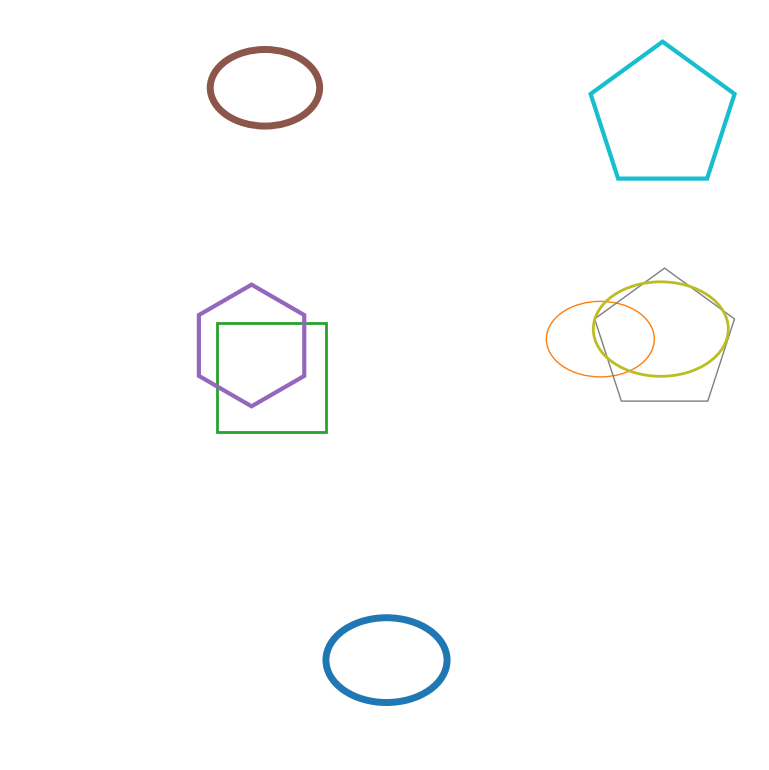[{"shape": "oval", "thickness": 2.5, "radius": 0.39, "center": [0.502, 0.143]}, {"shape": "oval", "thickness": 0.5, "radius": 0.35, "center": [0.78, 0.56]}, {"shape": "square", "thickness": 1, "radius": 0.35, "center": [0.353, 0.51]}, {"shape": "hexagon", "thickness": 1.5, "radius": 0.4, "center": [0.327, 0.551]}, {"shape": "oval", "thickness": 2.5, "radius": 0.36, "center": [0.344, 0.886]}, {"shape": "pentagon", "thickness": 0.5, "radius": 0.48, "center": [0.863, 0.556]}, {"shape": "oval", "thickness": 1, "radius": 0.44, "center": [0.858, 0.573]}, {"shape": "pentagon", "thickness": 1.5, "radius": 0.49, "center": [0.861, 0.848]}]